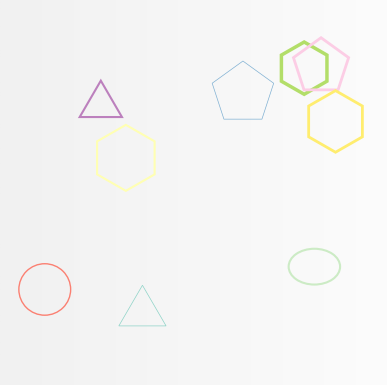[{"shape": "triangle", "thickness": 0.5, "radius": 0.35, "center": [0.368, 0.189]}, {"shape": "hexagon", "thickness": 1.5, "radius": 0.43, "center": [0.325, 0.59]}, {"shape": "circle", "thickness": 1, "radius": 0.33, "center": [0.115, 0.248]}, {"shape": "pentagon", "thickness": 0.5, "radius": 0.42, "center": [0.627, 0.758]}, {"shape": "hexagon", "thickness": 2.5, "radius": 0.34, "center": [0.785, 0.823]}, {"shape": "pentagon", "thickness": 2, "radius": 0.37, "center": [0.828, 0.827]}, {"shape": "triangle", "thickness": 1.5, "radius": 0.31, "center": [0.26, 0.727]}, {"shape": "oval", "thickness": 1.5, "radius": 0.33, "center": [0.811, 0.307]}, {"shape": "hexagon", "thickness": 2, "radius": 0.4, "center": [0.866, 0.685]}]